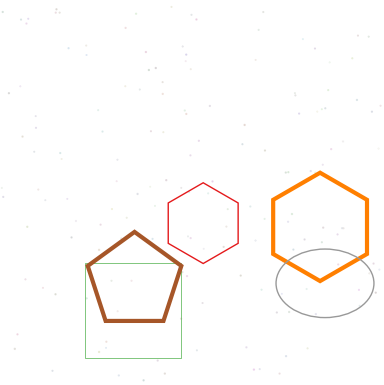[{"shape": "hexagon", "thickness": 1, "radius": 0.52, "center": [0.528, 0.42]}, {"shape": "square", "thickness": 0.5, "radius": 0.62, "center": [0.346, 0.193]}, {"shape": "hexagon", "thickness": 3, "radius": 0.7, "center": [0.831, 0.411]}, {"shape": "pentagon", "thickness": 3, "radius": 0.64, "center": [0.349, 0.27]}, {"shape": "oval", "thickness": 1, "radius": 0.64, "center": [0.844, 0.264]}]